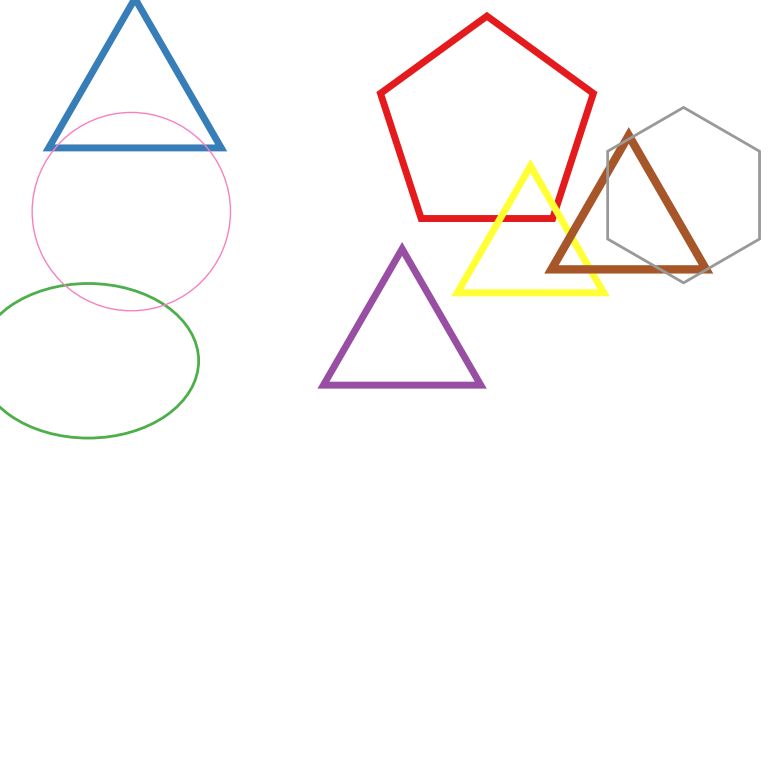[{"shape": "pentagon", "thickness": 2.5, "radius": 0.73, "center": [0.632, 0.834]}, {"shape": "triangle", "thickness": 2.5, "radius": 0.65, "center": [0.175, 0.873]}, {"shape": "oval", "thickness": 1, "radius": 0.72, "center": [0.115, 0.531]}, {"shape": "triangle", "thickness": 2.5, "radius": 0.59, "center": [0.522, 0.559]}, {"shape": "triangle", "thickness": 2.5, "radius": 0.55, "center": [0.689, 0.675]}, {"shape": "triangle", "thickness": 3, "radius": 0.58, "center": [0.817, 0.708]}, {"shape": "circle", "thickness": 0.5, "radius": 0.64, "center": [0.171, 0.725]}, {"shape": "hexagon", "thickness": 1, "radius": 0.57, "center": [0.888, 0.747]}]